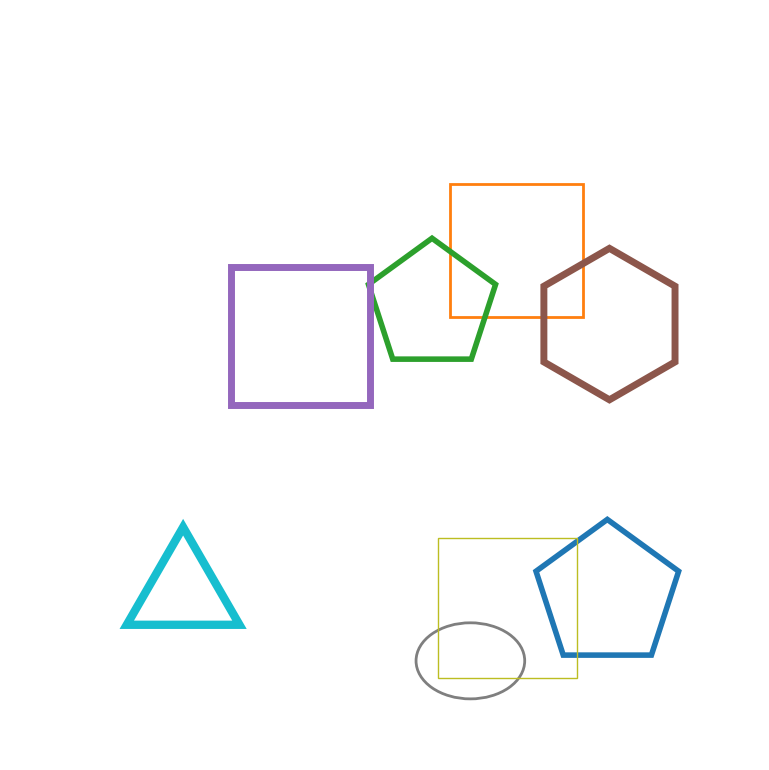[{"shape": "pentagon", "thickness": 2, "radius": 0.49, "center": [0.789, 0.228]}, {"shape": "square", "thickness": 1, "radius": 0.43, "center": [0.671, 0.675]}, {"shape": "pentagon", "thickness": 2, "radius": 0.43, "center": [0.561, 0.604]}, {"shape": "square", "thickness": 2.5, "radius": 0.45, "center": [0.39, 0.563]}, {"shape": "hexagon", "thickness": 2.5, "radius": 0.49, "center": [0.791, 0.579]}, {"shape": "oval", "thickness": 1, "radius": 0.35, "center": [0.611, 0.142]}, {"shape": "square", "thickness": 0.5, "radius": 0.45, "center": [0.659, 0.21]}, {"shape": "triangle", "thickness": 3, "radius": 0.42, "center": [0.238, 0.231]}]